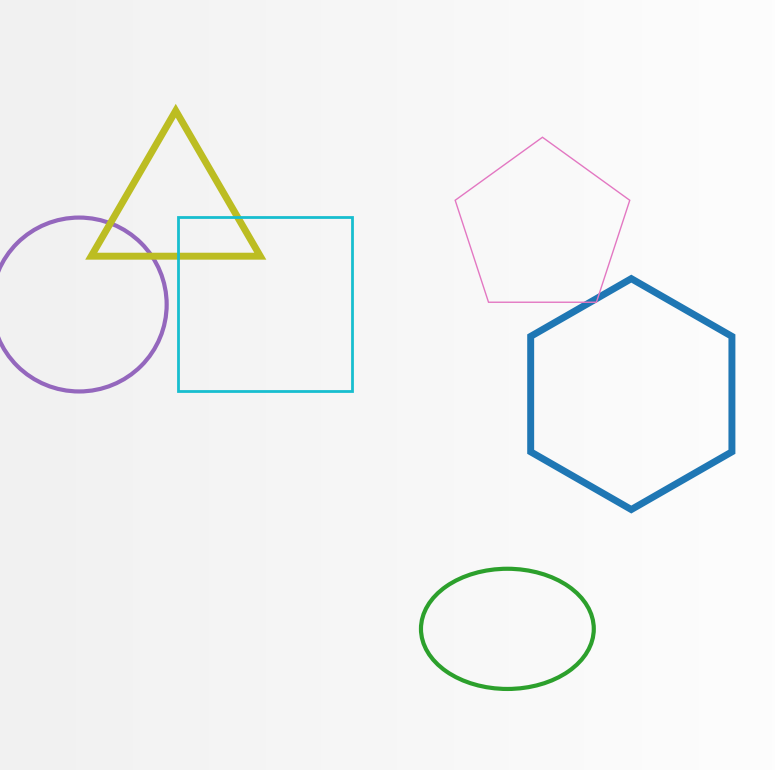[{"shape": "hexagon", "thickness": 2.5, "radius": 0.75, "center": [0.815, 0.488]}, {"shape": "oval", "thickness": 1.5, "radius": 0.56, "center": [0.655, 0.183]}, {"shape": "circle", "thickness": 1.5, "radius": 0.56, "center": [0.102, 0.605]}, {"shape": "pentagon", "thickness": 0.5, "radius": 0.59, "center": [0.7, 0.703]}, {"shape": "triangle", "thickness": 2.5, "radius": 0.63, "center": [0.227, 0.73]}, {"shape": "square", "thickness": 1, "radius": 0.56, "center": [0.342, 0.605]}]